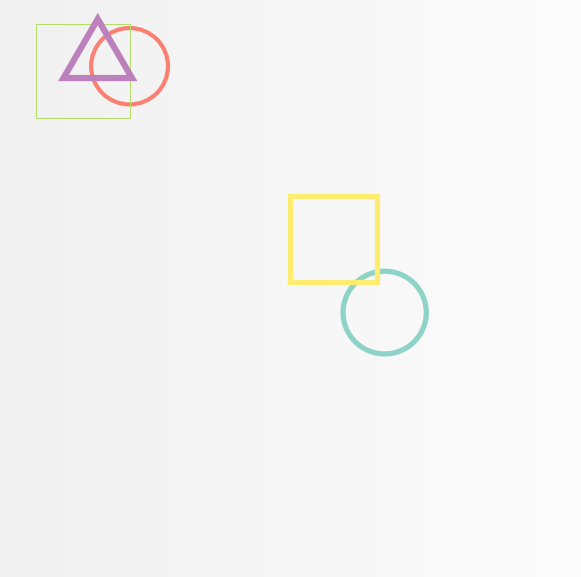[{"shape": "circle", "thickness": 2.5, "radius": 0.36, "center": [0.662, 0.458]}, {"shape": "circle", "thickness": 2, "radius": 0.33, "center": [0.223, 0.884]}, {"shape": "square", "thickness": 0.5, "radius": 0.41, "center": [0.143, 0.876]}, {"shape": "triangle", "thickness": 3, "radius": 0.34, "center": [0.168, 0.898]}, {"shape": "square", "thickness": 2.5, "radius": 0.37, "center": [0.573, 0.586]}]